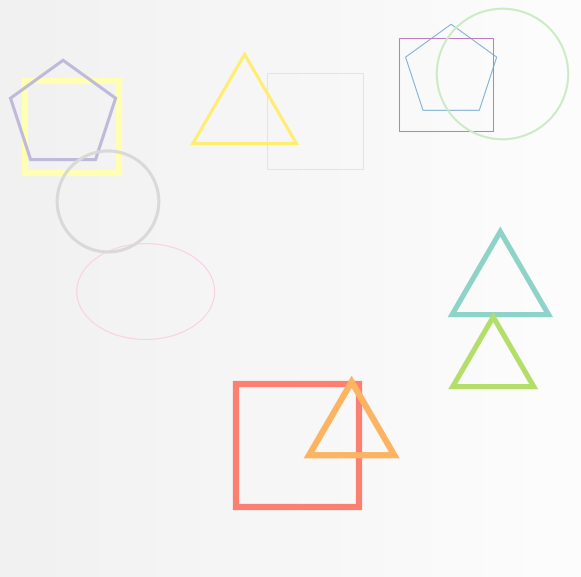[{"shape": "triangle", "thickness": 2.5, "radius": 0.48, "center": [0.861, 0.502]}, {"shape": "square", "thickness": 3, "radius": 0.4, "center": [0.124, 0.779]}, {"shape": "pentagon", "thickness": 1.5, "radius": 0.48, "center": [0.109, 0.8]}, {"shape": "square", "thickness": 3, "radius": 0.53, "center": [0.512, 0.228]}, {"shape": "pentagon", "thickness": 0.5, "radius": 0.41, "center": [0.776, 0.875]}, {"shape": "triangle", "thickness": 3, "radius": 0.42, "center": [0.605, 0.253]}, {"shape": "triangle", "thickness": 2.5, "radius": 0.4, "center": [0.849, 0.37]}, {"shape": "oval", "thickness": 0.5, "radius": 0.59, "center": [0.251, 0.494]}, {"shape": "circle", "thickness": 1.5, "radius": 0.44, "center": [0.186, 0.65]}, {"shape": "square", "thickness": 0.5, "radius": 0.4, "center": [0.767, 0.853]}, {"shape": "circle", "thickness": 1, "radius": 0.57, "center": [0.865, 0.871]}, {"shape": "triangle", "thickness": 1.5, "radius": 0.51, "center": [0.421, 0.802]}, {"shape": "square", "thickness": 0.5, "radius": 0.42, "center": [0.542, 0.789]}]